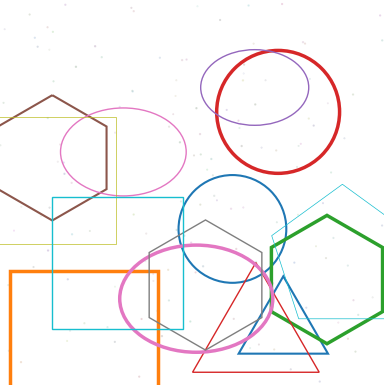[{"shape": "triangle", "thickness": 1.5, "radius": 0.67, "center": [0.736, 0.148]}, {"shape": "circle", "thickness": 1.5, "radius": 0.7, "center": [0.604, 0.405]}, {"shape": "square", "thickness": 2.5, "radius": 0.96, "center": [0.218, 0.105]}, {"shape": "hexagon", "thickness": 2.5, "radius": 0.83, "center": [0.849, 0.274]}, {"shape": "circle", "thickness": 2.5, "radius": 0.8, "center": [0.722, 0.709]}, {"shape": "triangle", "thickness": 1, "radius": 0.95, "center": [0.665, 0.128]}, {"shape": "oval", "thickness": 1, "radius": 0.7, "center": [0.662, 0.773]}, {"shape": "hexagon", "thickness": 1.5, "radius": 0.81, "center": [0.136, 0.59]}, {"shape": "oval", "thickness": 1, "radius": 0.82, "center": [0.32, 0.605]}, {"shape": "oval", "thickness": 2.5, "radius": 0.99, "center": [0.51, 0.224]}, {"shape": "hexagon", "thickness": 1, "radius": 0.84, "center": [0.534, 0.26]}, {"shape": "square", "thickness": 0.5, "radius": 0.83, "center": [0.137, 0.531]}, {"shape": "square", "thickness": 1, "radius": 0.85, "center": [0.305, 0.317]}, {"shape": "pentagon", "thickness": 0.5, "radius": 0.97, "center": [0.889, 0.328]}]